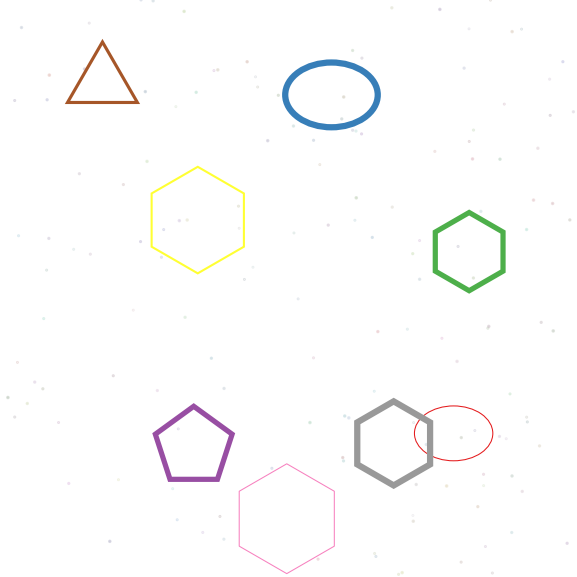[{"shape": "oval", "thickness": 0.5, "radius": 0.34, "center": [0.786, 0.249]}, {"shape": "oval", "thickness": 3, "radius": 0.4, "center": [0.574, 0.835]}, {"shape": "hexagon", "thickness": 2.5, "radius": 0.34, "center": [0.812, 0.563]}, {"shape": "pentagon", "thickness": 2.5, "radius": 0.35, "center": [0.335, 0.226]}, {"shape": "hexagon", "thickness": 1, "radius": 0.46, "center": [0.342, 0.618]}, {"shape": "triangle", "thickness": 1.5, "radius": 0.35, "center": [0.177, 0.857]}, {"shape": "hexagon", "thickness": 0.5, "radius": 0.48, "center": [0.497, 0.101]}, {"shape": "hexagon", "thickness": 3, "radius": 0.36, "center": [0.682, 0.231]}]